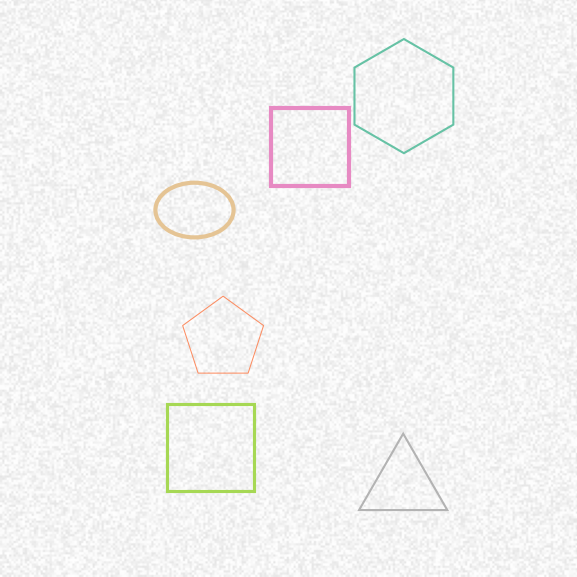[{"shape": "hexagon", "thickness": 1, "radius": 0.49, "center": [0.699, 0.833]}, {"shape": "pentagon", "thickness": 0.5, "radius": 0.37, "center": [0.386, 0.413]}, {"shape": "square", "thickness": 2, "radius": 0.34, "center": [0.537, 0.745]}, {"shape": "square", "thickness": 1.5, "radius": 0.38, "center": [0.365, 0.224]}, {"shape": "oval", "thickness": 2, "radius": 0.34, "center": [0.337, 0.635]}, {"shape": "triangle", "thickness": 1, "radius": 0.44, "center": [0.698, 0.16]}]